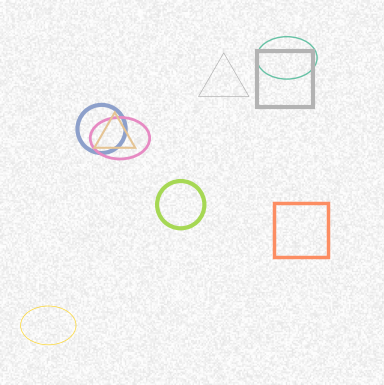[{"shape": "oval", "thickness": 1, "radius": 0.39, "center": [0.745, 0.85]}, {"shape": "square", "thickness": 2.5, "radius": 0.36, "center": [0.782, 0.402]}, {"shape": "circle", "thickness": 3, "radius": 0.31, "center": [0.264, 0.665]}, {"shape": "oval", "thickness": 2, "radius": 0.39, "center": [0.312, 0.641]}, {"shape": "circle", "thickness": 3, "radius": 0.31, "center": [0.469, 0.468]}, {"shape": "oval", "thickness": 0.5, "radius": 0.36, "center": [0.125, 0.155]}, {"shape": "triangle", "thickness": 1.5, "radius": 0.31, "center": [0.298, 0.647]}, {"shape": "triangle", "thickness": 0.5, "radius": 0.38, "center": [0.581, 0.787]}, {"shape": "square", "thickness": 3, "radius": 0.36, "center": [0.741, 0.794]}]